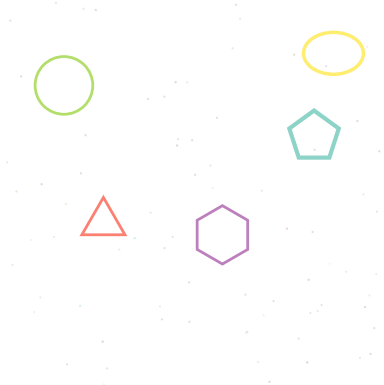[{"shape": "pentagon", "thickness": 3, "radius": 0.34, "center": [0.816, 0.645]}, {"shape": "triangle", "thickness": 2, "radius": 0.32, "center": [0.269, 0.423]}, {"shape": "circle", "thickness": 2, "radius": 0.37, "center": [0.166, 0.778]}, {"shape": "hexagon", "thickness": 2, "radius": 0.38, "center": [0.578, 0.39]}, {"shape": "oval", "thickness": 2.5, "radius": 0.39, "center": [0.866, 0.861]}]